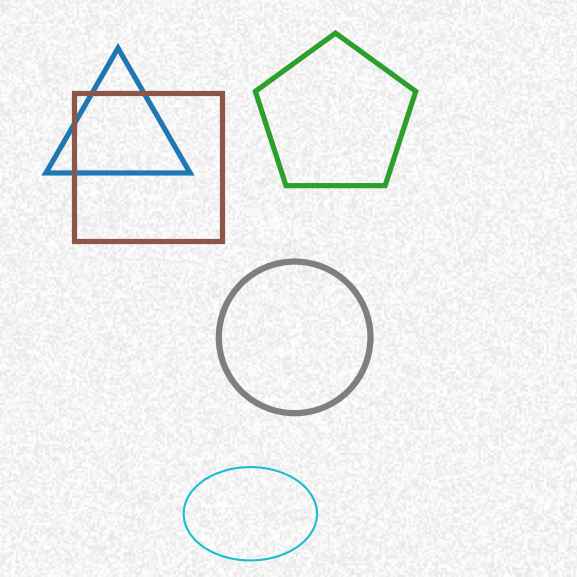[{"shape": "triangle", "thickness": 2.5, "radius": 0.72, "center": [0.204, 0.772]}, {"shape": "pentagon", "thickness": 2.5, "radius": 0.73, "center": [0.581, 0.796]}, {"shape": "square", "thickness": 2.5, "radius": 0.64, "center": [0.256, 0.71]}, {"shape": "circle", "thickness": 3, "radius": 0.66, "center": [0.51, 0.415]}, {"shape": "oval", "thickness": 1, "radius": 0.58, "center": [0.434, 0.11]}]